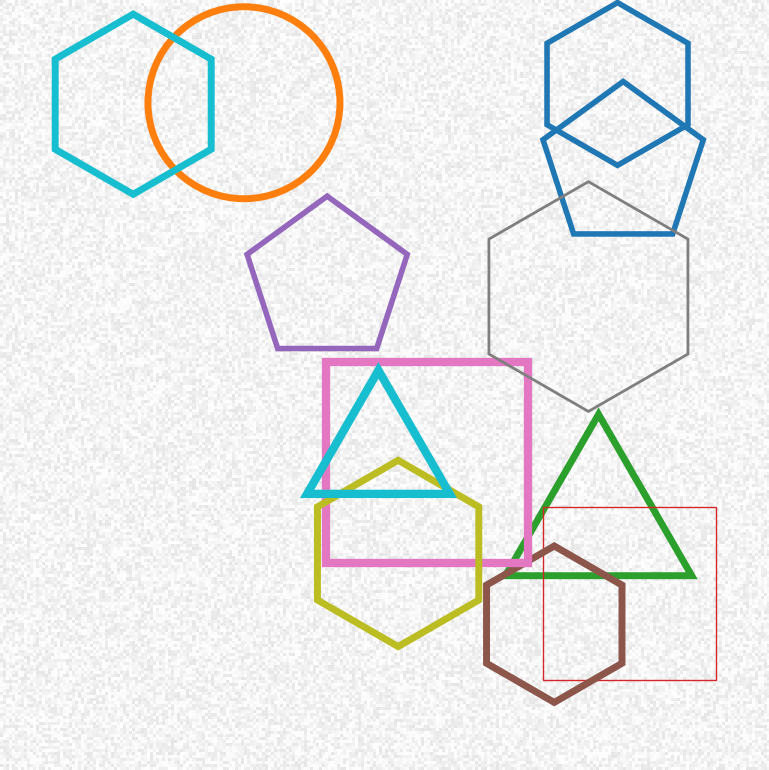[{"shape": "hexagon", "thickness": 2, "radius": 0.53, "center": [0.802, 0.891]}, {"shape": "pentagon", "thickness": 2, "radius": 0.55, "center": [0.809, 0.785]}, {"shape": "circle", "thickness": 2.5, "radius": 0.62, "center": [0.317, 0.867]}, {"shape": "triangle", "thickness": 2.5, "radius": 0.7, "center": [0.777, 0.322]}, {"shape": "square", "thickness": 0.5, "radius": 0.56, "center": [0.817, 0.229]}, {"shape": "pentagon", "thickness": 2, "radius": 0.55, "center": [0.425, 0.636]}, {"shape": "hexagon", "thickness": 2.5, "radius": 0.51, "center": [0.72, 0.189]}, {"shape": "square", "thickness": 3, "radius": 0.65, "center": [0.555, 0.399]}, {"shape": "hexagon", "thickness": 1, "radius": 0.75, "center": [0.764, 0.615]}, {"shape": "hexagon", "thickness": 2.5, "radius": 0.6, "center": [0.517, 0.281]}, {"shape": "hexagon", "thickness": 2.5, "radius": 0.58, "center": [0.173, 0.865]}, {"shape": "triangle", "thickness": 3, "radius": 0.53, "center": [0.491, 0.412]}]